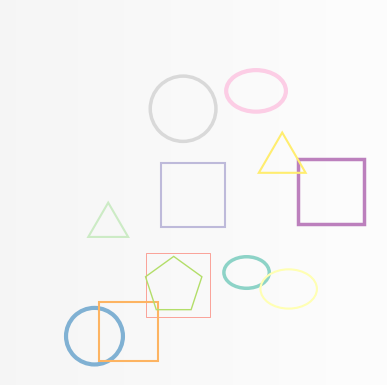[{"shape": "oval", "thickness": 2.5, "radius": 0.29, "center": [0.636, 0.292]}, {"shape": "oval", "thickness": 1.5, "radius": 0.36, "center": [0.745, 0.249]}, {"shape": "square", "thickness": 1.5, "radius": 0.41, "center": [0.498, 0.494]}, {"shape": "square", "thickness": 0.5, "radius": 0.42, "center": [0.46, 0.259]}, {"shape": "circle", "thickness": 3, "radius": 0.37, "center": [0.244, 0.127]}, {"shape": "square", "thickness": 1.5, "radius": 0.38, "center": [0.333, 0.14]}, {"shape": "pentagon", "thickness": 1, "radius": 0.38, "center": [0.448, 0.258]}, {"shape": "oval", "thickness": 3, "radius": 0.39, "center": [0.661, 0.764]}, {"shape": "circle", "thickness": 2.5, "radius": 0.42, "center": [0.473, 0.718]}, {"shape": "square", "thickness": 2.5, "radius": 0.42, "center": [0.854, 0.503]}, {"shape": "triangle", "thickness": 1.5, "radius": 0.3, "center": [0.279, 0.414]}, {"shape": "triangle", "thickness": 1.5, "radius": 0.35, "center": [0.728, 0.586]}]